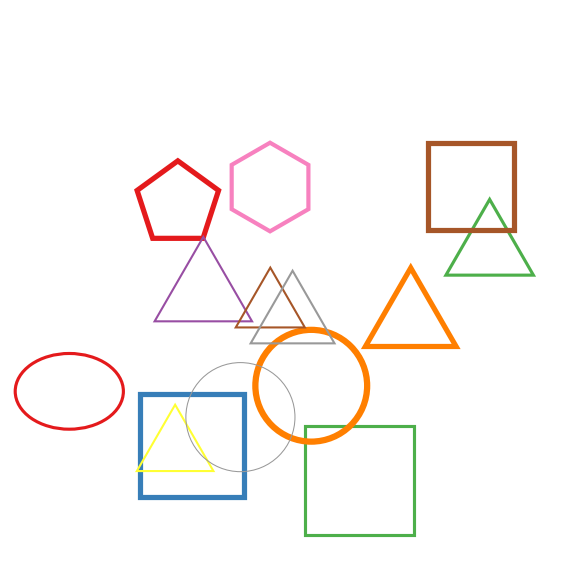[{"shape": "oval", "thickness": 1.5, "radius": 0.47, "center": [0.12, 0.321]}, {"shape": "pentagon", "thickness": 2.5, "radius": 0.37, "center": [0.308, 0.646]}, {"shape": "square", "thickness": 2.5, "radius": 0.45, "center": [0.332, 0.228]}, {"shape": "square", "thickness": 1.5, "radius": 0.47, "center": [0.623, 0.167]}, {"shape": "triangle", "thickness": 1.5, "radius": 0.44, "center": [0.848, 0.566]}, {"shape": "triangle", "thickness": 1, "radius": 0.49, "center": [0.352, 0.491]}, {"shape": "triangle", "thickness": 2.5, "radius": 0.45, "center": [0.711, 0.444]}, {"shape": "circle", "thickness": 3, "radius": 0.48, "center": [0.539, 0.331]}, {"shape": "triangle", "thickness": 1, "radius": 0.38, "center": [0.303, 0.222]}, {"shape": "square", "thickness": 2.5, "radius": 0.38, "center": [0.816, 0.677]}, {"shape": "triangle", "thickness": 1, "radius": 0.35, "center": [0.468, 0.467]}, {"shape": "hexagon", "thickness": 2, "radius": 0.38, "center": [0.468, 0.675]}, {"shape": "triangle", "thickness": 1, "radius": 0.42, "center": [0.507, 0.446]}, {"shape": "circle", "thickness": 0.5, "radius": 0.47, "center": [0.416, 0.277]}]